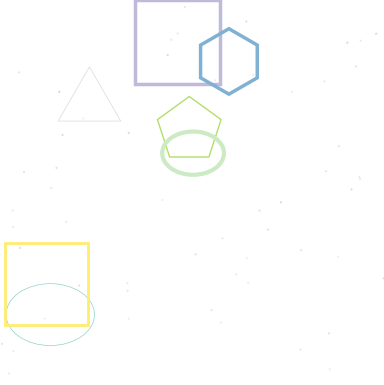[{"shape": "oval", "thickness": 0.5, "radius": 0.57, "center": [0.131, 0.183]}, {"shape": "square", "thickness": 2.5, "radius": 0.55, "center": [0.461, 0.891]}, {"shape": "hexagon", "thickness": 2.5, "radius": 0.42, "center": [0.595, 0.84]}, {"shape": "pentagon", "thickness": 1, "radius": 0.43, "center": [0.492, 0.663]}, {"shape": "triangle", "thickness": 0.5, "radius": 0.47, "center": [0.232, 0.732]}, {"shape": "oval", "thickness": 3, "radius": 0.4, "center": [0.502, 0.602]}, {"shape": "square", "thickness": 2, "radius": 0.54, "center": [0.121, 0.262]}]